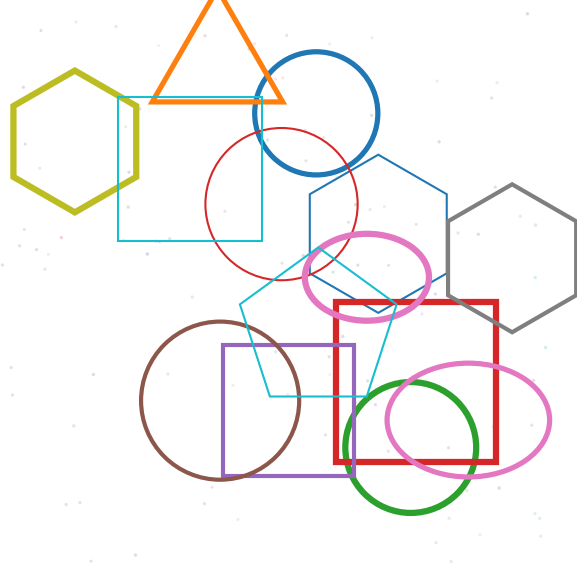[{"shape": "hexagon", "thickness": 1, "radius": 0.68, "center": [0.655, 0.594]}, {"shape": "circle", "thickness": 2.5, "radius": 0.53, "center": [0.548, 0.803]}, {"shape": "triangle", "thickness": 2.5, "radius": 0.65, "center": [0.377, 0.888]}, {"shape": "circle", "thickness": 3, "radius": 0.57, "center": [0.711, 0.224]}, {"shape": "square", "thickness": 3, "radius": 0.69, "center": [0.721, 0.337]}, {"shape": "circle", "thickness": 1, "radius": 0.66, "center": [0.488, 0.646]}, {"shape": "square", "thickness": 2, "radius": 0.57, "center": [0.499, 0.289]}, {"shape": "circle", "thickness": 2, "radius": 0.68, "center": [0.381, 0.305]}, {"shape": "oval", "thickness": 2.5, "radius": 0.7, "center": [0.811, 0.272]}, {"shape": "oval", "thickness": 3, "radius": 0.54, "center": [0.635, 0.519]}, {"shape": "hexagon", "thickness": 2, "radius": 0.64, "center": [0.887, 0.552]}, {"shape": "hexagon", "thickness": 3, "radius": 0.61, "center": [0.13, 0.754]}, {"shape": "square", "thickness": 1, "radius": 0.62, "center": [0.329, 0.707]}, {"shape": "pentagon", "thickness": 1, "radius": 0.71, "center": [0.551, 0.428]}]